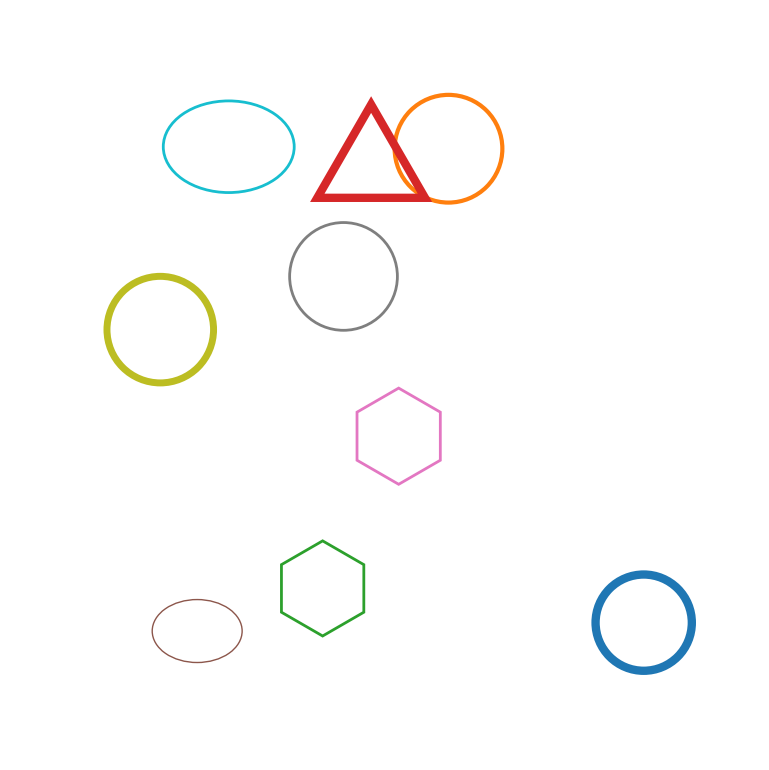[{"shape": "circle", "thickness": 3, "radius": 0.31, "center": [0.836, 0.191]}, {"shape": "circle", "thickness": 1.5, "radius": 0.35, "center": [0.582, 0.807]}, {"shape": "hexagon", "thickness": 1, "radius": 0.31, "center": [0.419, 0.236]}, {"shape": "triangle", "thickness": 3, "radius": 0.4, "center": [0.482, 0.783]}, {"shape": "oval", "thickness": 0.5, "radius": 0.29, "center": [0.256, 0.18]}, {"shape": "hexagon", "thickness": 1, "radius": 0.31, "center": [0.518, 0.434]}, {"shape": "circle", "thickness": 1, "radius": 0.35, "center": [0.446, 0.641]}, {"shape": "circle", "thickness": 2.5, "radius": 0.35, "center": [0.208, 0.572]}, {"shape": "oval", "thickness": 1, "radius": 0.43, "center": [0.297, 0.809]}]